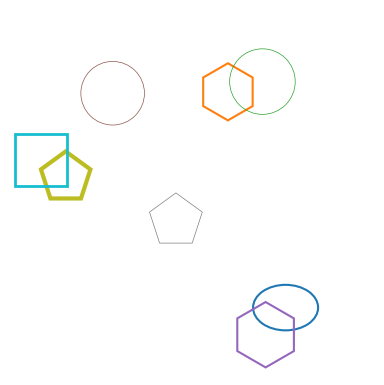[{"shape": "oval", "thickness": 1.5, "radius": 0.42, "center": [0.742, 0.201]}, {"shape": "hexagon", "thickness": 1.5, "radius": 0.37, "center": [0.592, 0.762]}, {"shape": "circle", "thickness": 0.5, "radius": 0.43, "center": [0.682, 0.788]}, {"shape": "hexagon", "thickness": 1.5, "radius": 0.42, "center": [0.69, 0.131]}, {"shape": "circle", "thickness": 0.5, "radius": 0.41, "center": [0.293, 0.758]}, {"shape": "pentagon", "thickness": 0.5, "radius": 0.36, "center": [0.457, 0.427]}, {"shape": "pentagon", "thickness": 3, "radius": 0.34, "center": [0.171, 0.539]}, {"shape": "square", "thickness": 2, "radius": 0.34, "center": [0.106, 0.584]}]